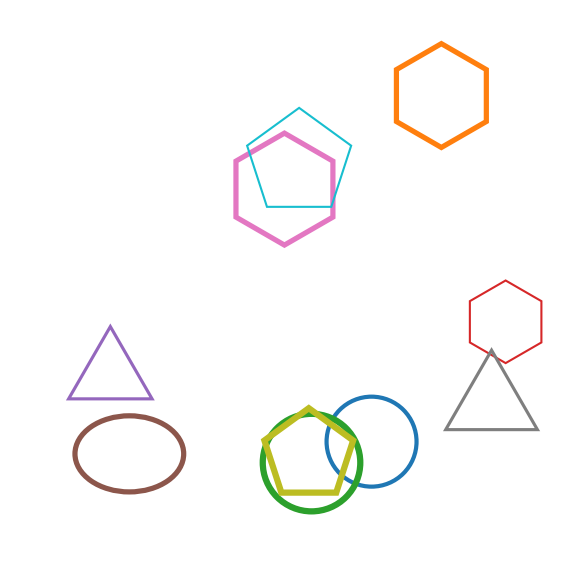[{"shape": "circle", "thickness": 2, "radius": 0.39, "center": [0.643, 0.234]}, {"shape": "hexagon", "thickness": 2.5, "radius": 0.45, "center": [0.764, 0.834]}, {"shape": "circle", "thickness": 3, "radius": 0.42, "center": [0.539, 0.198]}, {"shape": "hexagon", "thickness": 1, "radius": 0.36, "center": [0.876, 0.442]}, {"shape": "triangle", "thickness": 1.5, "radius": 0.42, "center": [0.191, 0.35]}, {"shape": "oval", "thickness": 2.5, "radius": 0.47, "center": [0.224, 0.213]}, {"shape": "hexagon", "thickness": 2.5, "radius": 0.48, "center": [0.493, 0.672]}, {"shape": "triangle", "thickness": 1.5, "radius": 0.46, "center": [0.851, 0.301]}, {"shape": "pentagon", "thickness": 3, "radius": 0.4, "center": [0.535, 0.211]}, {"shape": "pentagon", "thickness": 1, "radius": 0.47, "center": [0.518, 0.718]}]